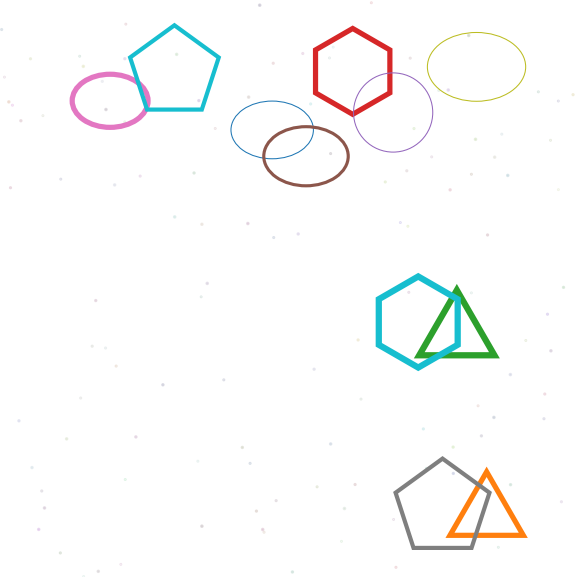[{"shape": "oval", "thickness": 0.5, "radius": 0.36, "center": [0.471, 0.774]}, {"shape": "triangle", "thickness": 2.5, "radius": 0.37, "center": [0.843, 0.109]}, {"shape": "triangle", "thickness": 3, "radius": 0.38, "center": [0.791, 0.422]}, {"shape": "hexagon", "thickness": 2.5, "radius": 0.37, "center": [0.611, 0.875]}, {"shape": "circle", "thickness": 0.5, "radius": 0.34, "center": [0.681, 0.804]}, {"shape": "oval", "thickness": 1.5, "radius": 0.37, "center": [0.53, 0.729]}, {"shape": "oval", "thickness": 2.5, "radius": 0.33, "center": [0.191, 0.825]}, {"shape": "pentagon", "thickness": 2, "radius": 0.43, "center": [0.766, 0.12]}, {"shape": "oval", "thickness": 0.5, "radius": 0.43, "center": [0.825, 0.883]}, {"shape": "pentagon", "thickness": 2, "radius": 0.4, "center": [0.302, 0.875]}, {"shape": "hexagon", "thickness": 3, "radius": 0.39, "center": [0.724, 0.442]}]